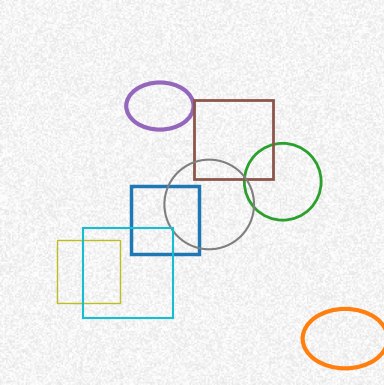[{"shape": "square", "thickness": 2.5, "radius": 0.44, "center": [0.43, 0.429]}, {"shape": "oval", "thickness": 3, "radius": 0.55, "center": [0.897, 0.12]}, {"shape": "circle", "thickness": 2, "radius": 0.5, "center": [0.734, 0.528]}, {"shape": "oval", "thickness": 3, "radius": 0.44, "center": [0.415, 0.725]}, {"shape": "square", "thickness": 2, "radius": 0.51, "center": [0.607, 0.638]}, {"shape": "circle", "thickness": 1.5, "radius": 0.58, "center": [0.543, 0.469]}, {"shape": "square", "thickness": 1, "radius": 0.41, "center": [0.23, 0.296]}, {"shape": "square", "thickness": 1.5, "radius": 0.58, "center": [0.332, 0.291]}]